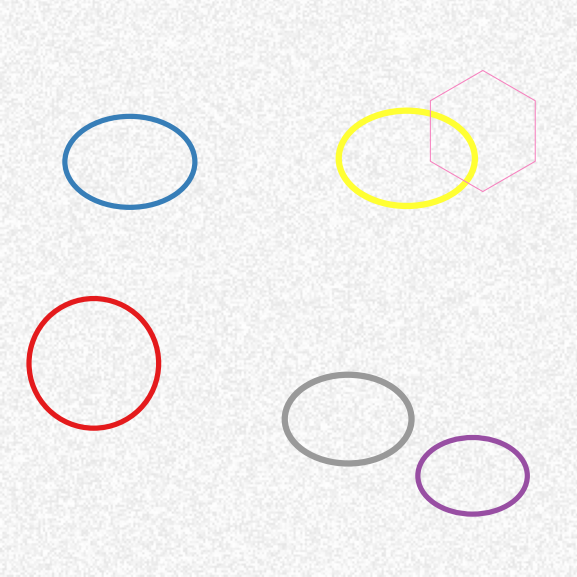[{"shape": "circle", "thickness": 2.5, "radius": 0.56, "center": [0.162, 0.37]}, {"shape": "oval", "thickness": 2.5, "radius": 0.56, "center": [0.225, 0.719]}, {"shape": "oval", "thickness": 2.5, "radius": 0.47, "center": [0.818, 0.175]}, {"shape": "oval", "thickness": 3, "radius": 0.59, "center": [0.704, 0.725]}, {"shape": "hexagon", "thickness": 0.5, "radius": 0.52, "center": [0.836, 0.772]}, {"shape": "oval", "thickness": 3, "radius": 0.55, "center": [0.603, 0.273]}]